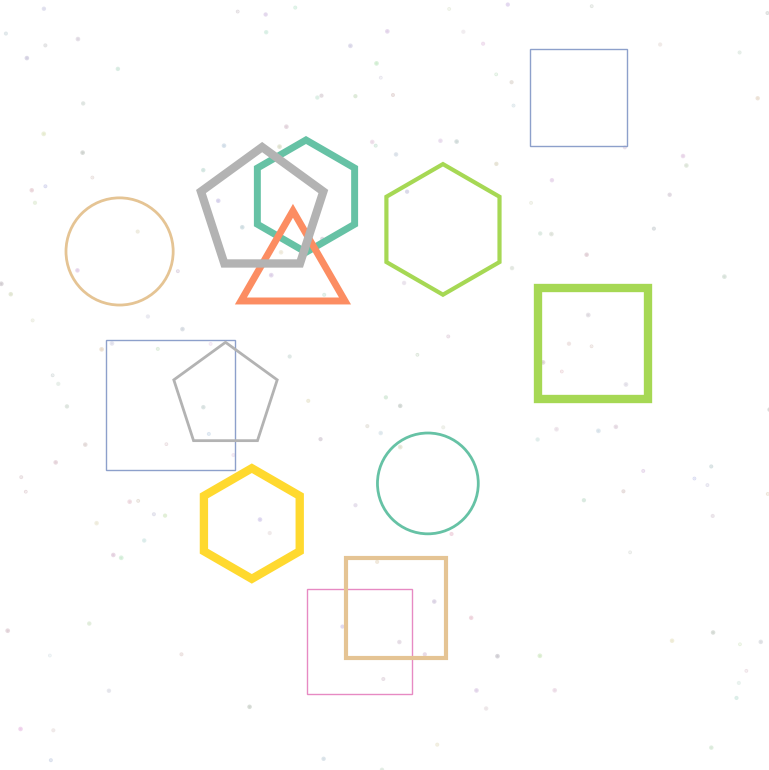[{"shape": "hexagon", "thickness": 2.5, "radius": 0.36, "center": [0.397, 0.745]}, {"shape": "circle", "thickness": 1, "radius": 0.33, "center": [0.556, 0.372]}, {"shape": "triangle", "thickness": 2.5, "radius": 0.39, "center": [0.38, 0.648]}, {"shape": "square", "thickness": 0.5, "radius": 0.31, "center": [0.751, 0.873]}, {"shape": "square", "thickness": 0.5, "radius": 0.42, "center": [0.221, 0.474]}, {"shape": "square", "thickness": 0.5, "radius": 0.34, "center": [0.467, 0.167]}, {"shape": "hexagon", "thickness": 1.5, "radius": 0.42, "center": [0.575, 0.702]}, {"shape": "square", "thickness": 3, "radius": 0.36, "center": [0.77, 0.554]}, {"shape": "hexagon", "thickness": 3, "radius": 0.36, "center": [0.327, 0.32]}, {"shape": "circle", "thickness": 1, "radius": 0.35, "center": [0.155, 0.673]}, {"shape": "square", "thickness": 1.5, "radius": 0.32, "center": [0.515, 0.21]}, {"shape": "pentagon", "thickness": 3, "radius": 0.42, "center": [0.34, 0.725]}, {"shape": "pentagon", "thickness": 1, "radius": 0.35, "center": [0.293, 0.485]}]